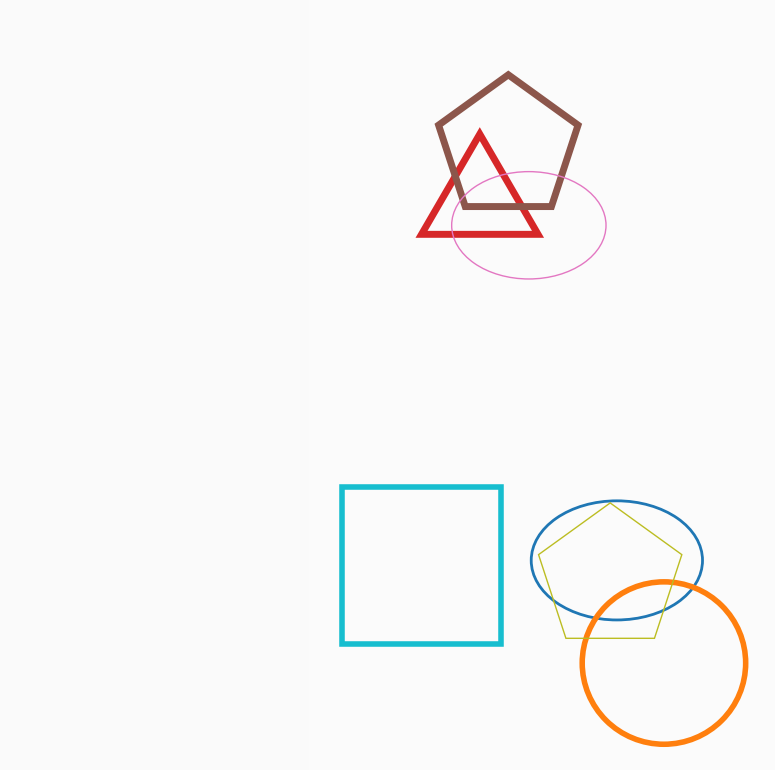[{"shape": "oval", "thickness": 1, "radius": 0.55, "center": [0.796, 0.272]}, {"shape": "circle", "thickness": 2, "radius": 0.53, "center": [0.857, 0.139]}, {"shape": "triangle", "thickness": 2.5, "radius": 0.43, "center": [0.619, 0.739]}, {"shape": "pentagon", "thickness": 2.5, "radius": 0.47, "center": [0.656, 0.808]}, {"shape": "oval", "thickness": 0.5, "radius": 0.5, "center": [0.682, 0.707]}, {"shape": "pentagon", "thickness": 0.5, "radius": 0.49, "center": [0.787, 0.25]}, {"shape": "square", "thickness": 2, "radius": 0.51, "center": [0.544, 0.266]}]